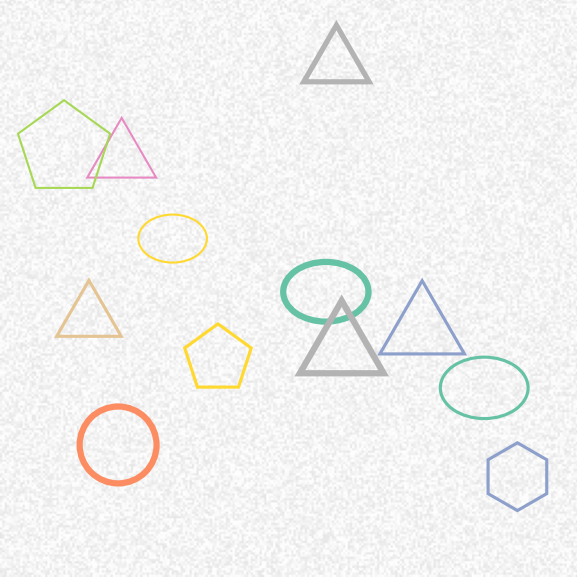[{"shape": "oval", "thickness": 1.5, "radius": 0.38, "center": [0.838, 0.328]}, {"shape": "oval", "thickness": 3, "radius": 0.37, "center": [0.564, 0.494]}, {"shape": "circle", "thickness": 3, "radius": 0.33, "center": [0.204, 0.229]}, {"shape": "triangle", "thickness": 1.5, "radius": 0.42, "center": [0.731, 0.429]}, {"shape": "hexagon", "thickness": 1.5, "radius": 0.29, "center": [0.896, 0.174]}, {"shape": "triangle", "thickness": 1, "radius": 0.34, "center": [0.211, 0.726]}, {"shape": "pentagon", "thickness": 1, "radius": 0.42, "center": [0.111, 0.742]}, {"shape": "oval", "thickness": 1, "radius": 0.3, "center": [0.299, 0.586]}, {"shape": "pentagon", "thickness": 1.5, "radius": 0.3, "center": [0.377, 0.378]}, {"shape": "triangle", "thickness": 1.5, "radius": 0.32, "center": [0.154, 0.449]}, {"shape": "triangle", "thickness": 3, "radius": 0.42, "center": [0.592, 0.395]}, {"shape": "triangle", "thickness": 2.5, "radius": 0.33, "center": [0.583, 0.89]}]